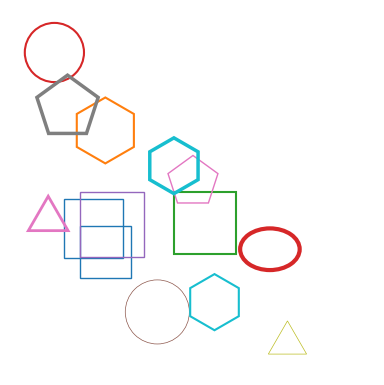[{"shape": "square", "thickness": 1, "radius": 0.38, "center": [0.244, 0.407]}, {"shape": "square", "thickness": 1, "radius": 0.34, "center": [0.274, 0.345]}, {"shape": "hexagon", "thickness": 1.5, "radius": 0.43, "center": [0.274, 0.661]}, {"shape": "square", "thickness": 1.5, "radius": 0.4, "center": [0.533, 0.42]}, {"shape": "circle", "thickness": 1.5, "radius": 0.38, "center": [0.141, 0.864]}, {"shape": "oval", "thickness": 3, "radius": 0.39, "center": [0.701, 0.353]}, {"shape": "square", "thickness": 1, "radius": 0.42, "center": [0.291, 0.417]}, {"shape": "circle", "thickness": 0.5, "radius": 0.42, "center": [0.409, 0.19]}, {"shape": "triangle", "thickness": 2, "radius": 0.3, "center": [0.125, 0.431]}, {"shape": "pentagon", "thickness": 1, "radius": 0.34, "center": [0.501, 0.528]}, {"shape": "pentagon", "thickness": 2.5, "radius": 0.42, "center": [0.175, 0.721]}, {"shape": "triangle", "thickness": 0.5, "radius": 0.29, "center": [0.747, 0.109]}, {"shape": "hexagon", "thickness": 1.5, "radius": 0.36, "center": [0.557, 0.215]}, {"shape": "hexagon", "thickness": 2.5, "radius": 0.36, "center": [0.452, 0.57]}]